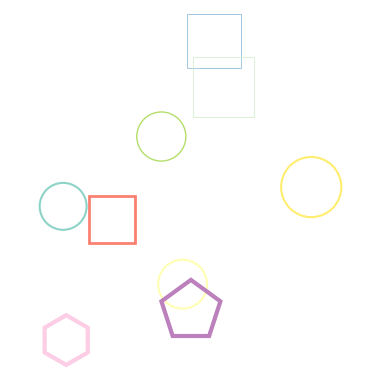[{"shape": "circle", "thickness": 1.5, "radius": 0.3, "center": [0.164, 0.464]}, {"shape": "circle", "thickness": 1.5, "radius": 0.32, "center": [0.474, 0.262]}, {"shape": "square", "thickness": 2, "radius": 0.3, "center": [0.291, 0.43]}, {"shape": "square", "thickness": 0.5, "radius": 0.35, "center": [0.557, 0.893]}, {"shape": "circle", "thickness": 1, "radius": 0.32, "center": [0.419, 0.645]}, {"shape": "hexagon", "thickness": 3, "radius": 0.32, "center": [0.172, 0.117]}, {"shape": "pentagon", "thickness": 3, "radius": 0.4, "center": [0.496, 0.192]}, {"shape": "square", "thickness": 0.5, "radius": 0.39, "center": [0.581, 0.773]}, {"shape": "circle", "thickness": 1.5, "radius": 0.39, "center": [0.808, 0.514]}]